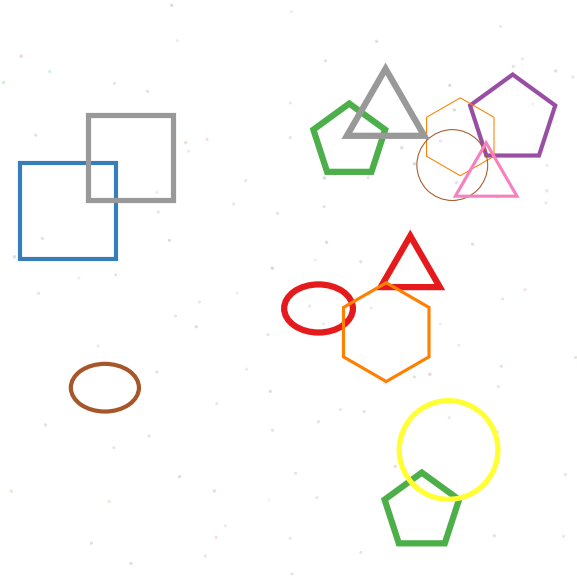[{"shape": "triangle", "thickness": 3, "radius": 0.3, "center": [0.71, 0.532]}, {"shape": "oval", "thickness": 3, "radius": 0.3, "center": [0.552, 0.465]}, {"shape": "square", "thickness": 2, "radius": 0.42, "center": [0.117, 0.634]}, {"shape": "pentagon", "thickness": 3, "radius": 0.34, "center": [0.73, 0.113]}, {"shape": "pentagon", "thickness": 3, "radius": 0.33, "center": [0.605, 0.754]}, {"shape": "pentagon", "thickness": 2, "radius": 0.39, "center": [0.888, 0.793]}, {"shape": "hexagon", "thickness": 1.5, "radius": 0.43, "center": [0.669, 0.424]}, {"shape": "hexagon", "thickness": 0.5, "radius": 0.34, "center": [0.797, 0.762]}, {"shape": "circle", "thickness": 2.5, "radius": 0.43, "center": [0.777, 0.22]}, {"shape": "circle", "thickness": 0.5, "radius": 0.31, "center": [0.783, 0.713]}, {"shape": "oval", "thickness": 2, "radius": 0.29, "center": [0.182, 0.328]}, {"shape": "triangle", "thickness": 1.5, "radius": 0.31, "center": [0.842, 0.69]}, {"shape": "square", "thickness": 2.5, "radius": 0.37, "center": [0.225, 0.727]}, {"shape": "triangle", "thickness": 3, "radius": 0.39, "center": [0.668, 0.803]}]